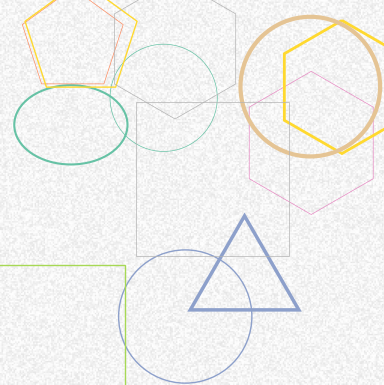[{"shape": "oval", "thickness": 1.5, "radius": 0.74, "center": [0.184, 0.676]}, {"shape": "circle", "thickness": 0.5, "radius": 0.7, "center": [0.425, 0.746]}, {"shape": "pentagon", "thickness": 0.5, "radius": 0.69, "center": [0.189, 0.894]}, {"shape": "triangle", "thickness": 2.5, "radius": 0.81, "center": [0.635, 0.276]}, {"shape": "circle", "thickness": 1, "radius": 0.87, "center": [0.481, 0.178]}, {"shape": "hexagon", "thickness": 0.5, "radius": 0.93, "center": [0.808, 0.629]}, {"shape": "square", "thickness": 1, "radius": 0.95, "center": [0.136, 0.122]}, {"shape": "hexagon", "thickness": 2, "radius": 0.86, "center": [0.888, 0.774]}, {"shape": "pentagon", "thickness": 1, "radius": 0.76, "center": [0.211, 0.897]}, {"shape": "circle", "thickness": 3, "radius": 0.91, "center": [0.806, 0.775]}, {"shape": "square", "thickness": 0.5, "radius": 1.0, "center": [0.552, 0.535]}, {"shape": "hexagon", "thickness": 0.5, "radius": 0.91, "center": [0.455, 0.873]}]